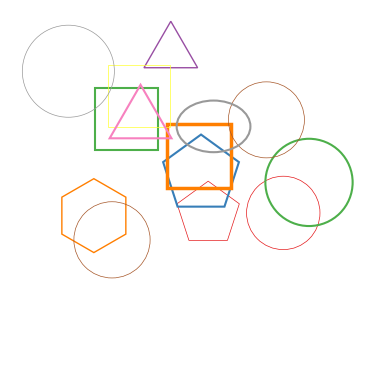[{"shape": "circle", "thickness": 0.5, "radius": 0.48, "center": [0.736, 0.447]}, {"shape": "pentagon", "thickness": 0.5, "radius": 0.43, "center": [0.541, 0.444]}, {"shape": "pentagon", "thickness": 1.5, "radius": 0.52, "center": [0.522, 0.547]}, {"shape": "square", "thickness": 1.5, "radius": 0.41, "center": [0.328, 0.691]}, {"shape": "circle", "thickness": 1.5, "radius": 0.57, "center": [0.803, 0.526]}, {"shape": "triangle", "thickness": 1, "radius": 0.4, "center": [0.444, 0.864]}, {"shape": "hexagon", "thickness": 1, "radius": 0.48, "center": [0.244, 0.44]}, {"shape": "square", "thickness": 2.5, "radius": 0.41, "center": [0.517, 0.594]}, {"shape": "square", "thickness": 0.5, "radius": 0.4, "center": [0.361, 0.75]}, {"shape": "circle", "thickness": 0.5, "radius": 0.49, "center": [0.291, 0.377]}, {"shape": "circle", "thickness": 0.5, "radius": 0.49, "center": [0.692, 0.689]}, {"shape": "triangle", "thickness": 1.5, "radius": 0.46, "center": [0.365, 0.687]}, {"shape": "oval", "thickness": 1.5, "radius": 0.48, "center": [0.555, 0.672]}, {"shape": "circle", "thickness": 0.5, "radius": 0.6, "center": [0.178, 0.815]}]